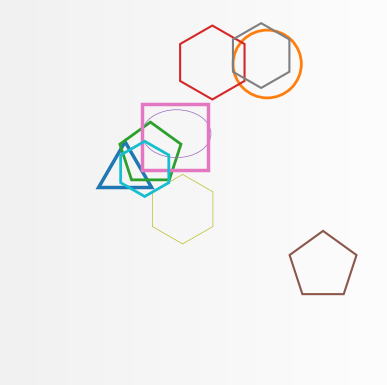[{"shape": "triangle", "thickness": 2.5, "radius": 0.4, "center": [0.323, 0.553]}, {"shape": "circle", "thickness": 2, "radius": 0.44, "center": [0.69, 0.834]}, {"shape": "pentagon", "thickness": 2, "radius": 0.41, "center": [0.388, 0.6]}, {"shape": "hexagon", "thickness": 1.5, "radius": 0.48, "center": [0.548, 0.838]}, {"shape": "oval", "thickness": 0.5, "radius": 0.44, "center": [0.456, 0.653]}, {"shape": "pentagon", "thickness": 1.5, "radius": 0.45, "center": [0.834, 0.309]}, {"shape": "square", "thickness": 2.5, "radius": 0.43, "center": [0.452, 0.644]}, {"shape": "hexagon", "thickness": 1.5, "radius": 0.42, "center": [0.674, 0.856]}, {"shape": "hexagon", "thickness": 0.5, "radius": 0.45, "center": [0.471, 0.457]}, {"shape": "hexagon", "thickness": 2, "radius": 0.36, "center": [0.373, 0.561]}]